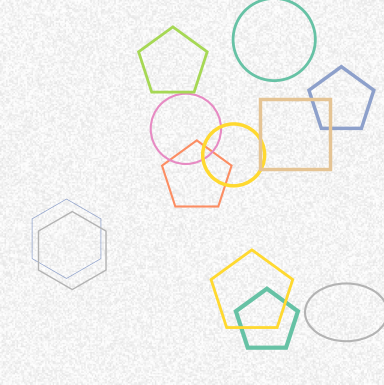[{"shape": "pentagon", "thickness": 3, "radius": 0.42, "center": [0.693, 0.165]}, {"shape": "circle", "thickness": 2, "radius": 0.53, "center": [0.712, 0.897]}, {"shape": "pentagon", "thickness": 1.5, "radius": 0.47, "center": [0.511, 0.54]}, {"shape": "pentagon", "thickness": 2.5, "radius": 0.44, "center": [0.887, 0.738]}, {"shape": "hexagon", "thickness": 0.5, "radius": 0.52, "center": [0.173, 0.38]}, {"shape": "circle", "thickness": 1.5, "radius": 0.46, "center": [0.483, 0.665]}, {"shape": "pentagon", "thickness": 2, "radius": 0.47, "center": [0.449, 0.836]}, {"shape": "circle", "thickness": 2.5, "radius": 0.4, "center": [0.607, 0.598]}, {"shape": "pentagon", "thickness": 2, "radius": 0.56, "center": [0.654, 0.239]}, {"shape": "square", "thickness": 2.5, "radius": 0.46, "center": [0.767, 0.652]}, {"shape": "hexagon", "thickness": 1, "radius": 0.51, "center": [0.188, 0.349]}, {"shape": "oval", "thickness": 1.5, "radius": 0.54, "center": [0.899, 0.189]}]